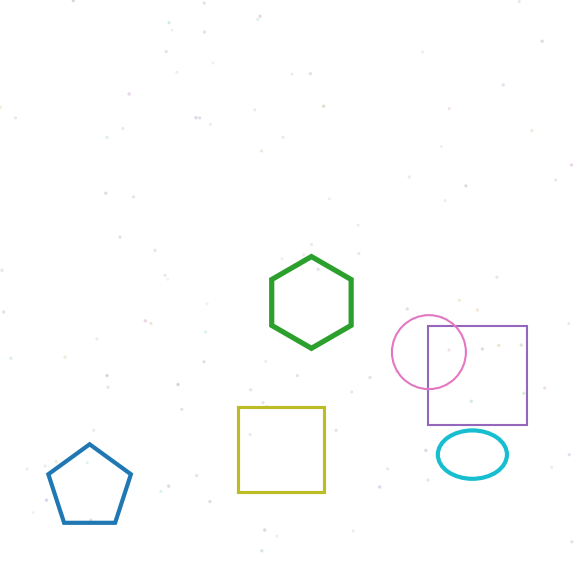[{"shape": "pentagon", "thickness": 2, "radius": 0.38, "center": [0.155, 0.155]}, {"shape": "hexagon", "thickness": 2.5, "radius": 0.4, "center": [0.539, 0.475]}, {"shape": "square", "thickness": 1, "radius": 0.43, "center": [0.827, 0.348]}, {"shape": "circle", "thickness": 1, "radius": 0.32, "center": [0.743, 0.389]}, {"shape": "square", "thickness": 1.5, "radius": 0.37, "center": [0.486, 0.221]}, {"shape": "oval", "thickness": 2, "radius": 0.3, "center": [0.818, 0.212]}]